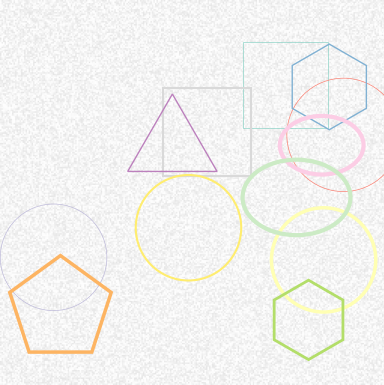[{"shape": "square", "thickness": 0.5, "radius": 0.56, "center": [0.741, 0.779]}, {"shape": "circle", "thickness": 2.5, "radius": 0.68, "center": [0.841, 0.325]}, {"shape": "circle", "thickness": 0.5, "radius": 0.69, "center": [0.139, 0.332]}, {"shape": "circle", "thickness": 0.5, "radius": 0.74, "center": [0.892, 0.65]}, {"shape": "hexagon", "thickness": 1, "radius": 0.56, "center": [0.855, 0.774]}, {"shape": "pentagon", "thickness": 2.5, "radius": 0.69, "center": [0.157, 0.198]}, {"shape": "hexagon", "thickness": 2, "radius": 0.52, "center": [0.801, 0.169]}, {"shape": "oval", "thickness": 3, "radius": 0.54, "center": [0.836, 0.623]}, {"shape": "square", "thickness": 1.5, "radius": 0.57, "center": [0.538, 0.657]}, {"shape": "triangle", "thickness": 1, "radius": 0.67, "center": [0.448, 0.622]}, {"shape": "oval", "thickness": 3, "radius": 0.7, "center": [0.77, 0.487]}, {"shape": "circle", "thickness": 1.5, "radius": 0.68, "center": [0.49, 0.408]}]